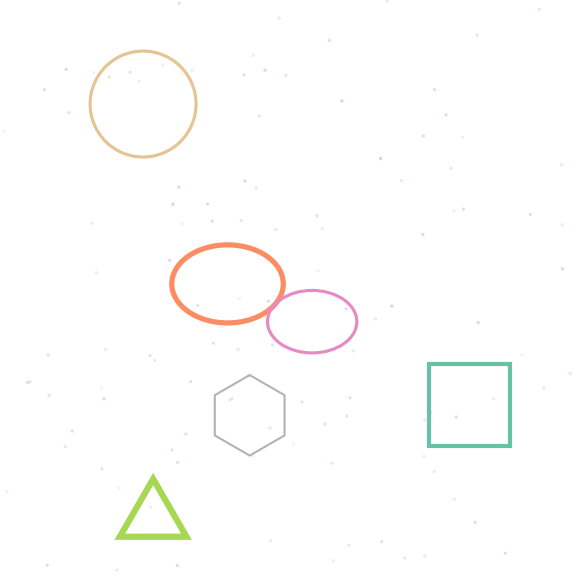[{"shape": "square", "thickness": 2, "radius": 0.35, "center": [0.813, 0.298]}, {"shape": "oval", "thickness": 2.5, "radius": 0.48, "center": [0.394, 0.508]}, {"shape": "oval", "thickness": 1.5, "radius": 0.39, "center": [0.541, 0.442]}, {"shape": "triangle", "thickness": 3, "radius": 0.33, "center": [0.265, 0.103]}, {"shape": "circle", "thickness": 1.5, "radius": 0.46, "center": [0.248, 0.819]}, {"shape": "hexagon", "thickness": 1, "radius": 0.35, "center": [0.432, 0.28]}]